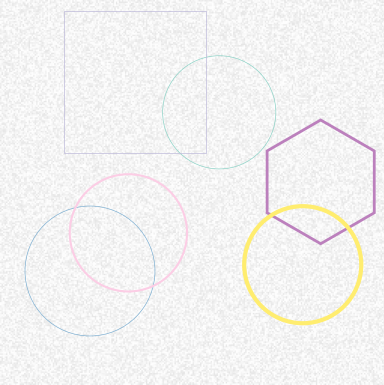[{"shape": "circle", "thickness": 0.5, "radius": 0.74, "center": [0.569, 0.708]}, {"shape": "square", "thickness": 0.5, "radius": 0.92, "center": [0.351, 0.787]}, {"shape": "circle", "thickness": 0.5, "radius": 0.84, "center": [0.234, 0.296]}, {"shape": "circle", "thickness": 1.5, "radius": 0.76, "center": [0.333, 0.395]}, {"shape": "hexagon", "thickness": 2, "radius": 0.8, "center": [0.833, 0.528]}, {"shape": "circle", "thickness": 3, "radius": 0.76, "center": [0.786, 0.312]}]